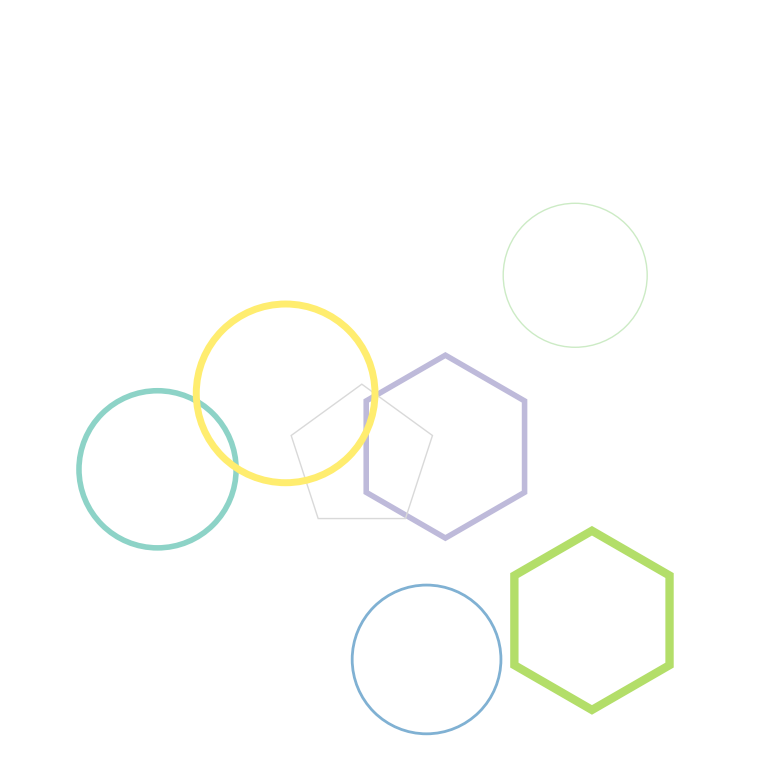[{"shape": "circle", "thickness": 2, "radius": 0.51, "center": [0.205, 0.391]}, {"shape": "hexagon", "thickness": 2, "radius": 0.59, "center": [0.578, 0.42]}, {"shape": "circle", "thickness": 1, "radius": 0.48, "center": [0.554, 0.144]}, {"shape": "hexagon", "thickness": 3, "radius": 0.58, "center": [0.769, 0.194]}, {"shape": "pentagon", "thickness": 0.5, "radius": 0.48, "center": [0.47, 0.405]}, {"shape": "circle", "thickness": 0.5, "radius": 0.47, "center": [0.747, 0.642]}, {"shape": "circle", "thickness": 2.5, "radius": 0.58, "center": [0.371, 0.489]}]